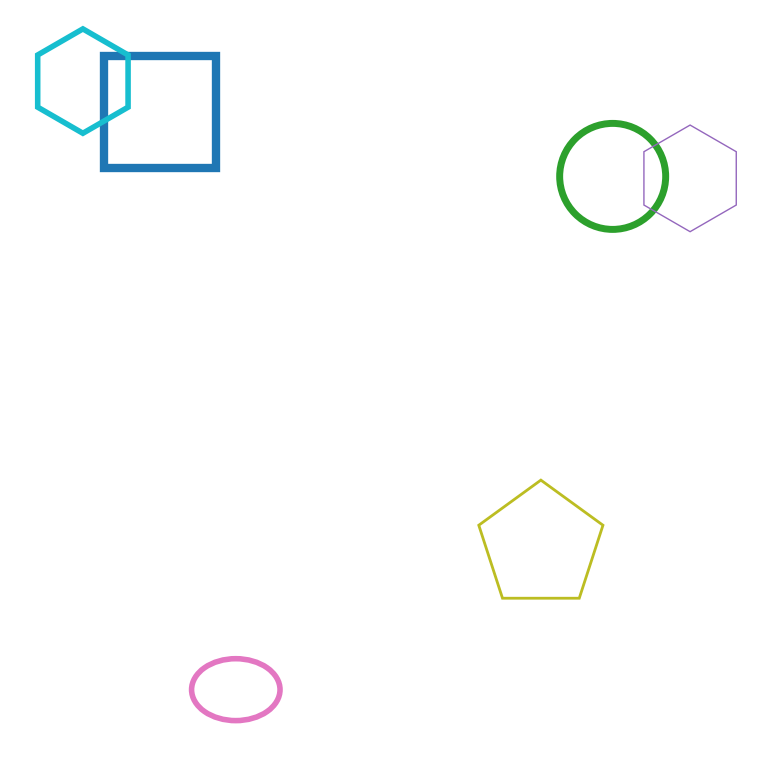[{"shape": "square", "thickness": 3, "radius": 0.36, "center": [0.208, 0.855]}, {"shape": "circle", "thickness": 2.5, "radius": 0.34, "center": [0.796, 0.771]}, {"shape": "hexagon", "thickness": 0.5, "radius": 0.35, "center": [0.896, 0.768]}, {"shape": "oval", "thickness": 2, "radius": 0.29, "center": [0.306, 0.104]}, {"shape": "pentagon", "thickness": 1, "radius": 0.42, "center": [0.702, 0.292]}, {"shape": "hexagon", "thickness": 2, "radius": 0.34, "center": [0.108, 0.895]}]